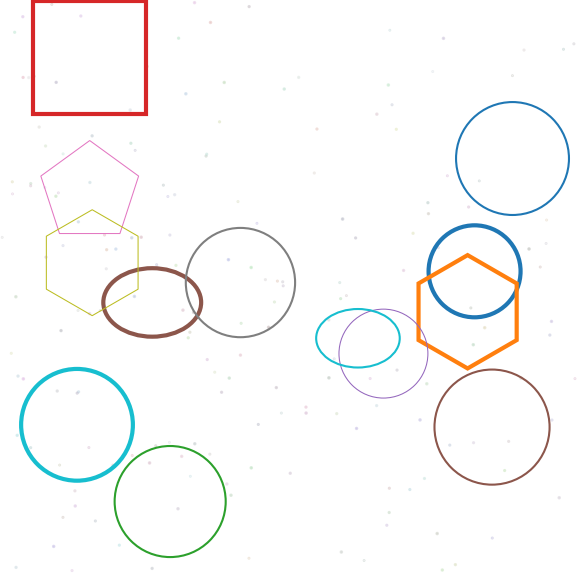[{"shape": "circle", "thickness": 1, "radius": 0.49, "center": [0.887, 0.725]}, {"shape": "circle", "thickness": 2, "radius": 0.4, "center": [0.822, 0.529]}, {"shape": "hexagon", "thickness": 2, "radius": 0.49, "center": [0.81, 0.459]}, {"shape": "circle", "thickness": 1, "radius": 0.48, "center": [0.295, 0.131]}, {"shape": "square", "thickness": 2, "radius": 0.49, "center": [0.155, 0.899]}, {"shape": "circle", "thickness": 0.5, "radius": 0.38, "center": [0.664, 0.387]}, {"shape": "circle", "thickness": 1, "radius": 0.5, "center": [0.852, 0.26]}, {"shape": "oval", "thickness": 2, "radius": 0.42, "center": [0.264, 0.475]}, {"shape": "pentagon", "thickness": 0.5, "radius": 0.45, "center": [0.155, 0.667]}, {"shape": "circle", "thickness": 1, "radius": 0.47, "center": [0.416, 0.51]}, {"shape": "hexagon", "thickness": 0.5, "radius": 0.46, "center": [0.16, 0.544]}, {"shape": "circle", "thickness": 2, "radius": 0.48, "center": [0.133, 0.264]}, {"shape": "oval", "thickness": 1, "radius": 0.36, "center": [0.62, 0.413]}]